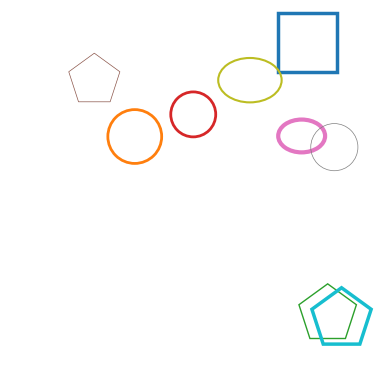[{"shape": "square", "thickness": 2.5, "radius": 0.38, "center": [0.798, 0.889]}, {"shape": "circle", "thickness": 2, "radius": 0.35, "center": [0.35, 0.645]}, {"shape": "pentagon", "thickness": 1, "radius": 0.39, "center": [0.851, 0.184]}, {"shape": "circle", "thickness": 2, "radius": 0.29, "center": [0.502, 0.703]}, {"shape": "pentagon", "thickness": 0.5, "radius": 0.35, "center": [0.245, 0.792]}, {"shape": "oval", "thickness": 3, "radius": 0.3, "center": [0.784, 0.647]}, {"shape": "circle", "thickness": 0.5, "radius": 0.31, "center": [0.868, 0.618]}, {"shape": "oval", "thickness": 1.5, "radius": 0.41, "center": [0.649, 0.792]}, {"shape": "pentagon", "thickness": 2.5, "radius": 0.4, "center": [0.887, 0.172]}]